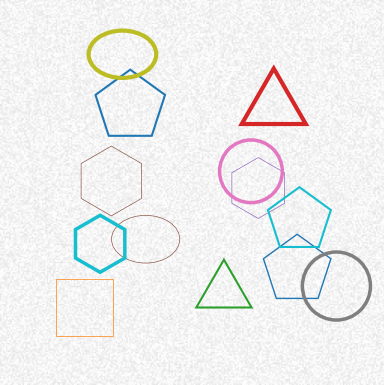[{"shape": "pentagon", "thickness": 1.5, "radius": 0.48, "center": [0.338, 0.724]}, {"shape": "pentagon", "thickness": 1, "radius": 0.46, "center": [0.772, 0.299]}, {"shape": "square", "thickness": 0.5, "radius": 0.37, "center": [0.22, 0.202]}, {"shape": "triangle", "thickness": 1.5, "radius": 0.41, "center": [0.582, 0.243]}, {"shape": "triangle", "thickness": 3, "radius": 0.48, "center": [0.711, 0.726]}, {"shape": "hexagon", "thickness": 0.5, "radius": 0.4, "center": [0.671, 0.512]}, {"shape": "oval", "thickness": 0.5, "radius": 0.44, "center": [0.378, 0.379]}, {"shape": "hexagon", "thickness": 0.5, "radius": 0.45, "center": [0.289, 0.53]}, {"shape": "circle", "thickness": 2.5, "radius": 0.41, "center": [0.652, 0.555]}, {"shape": "circle", "thickness": 2.5, "radius": 0.44, "center": [0.874, 0.257]}, {"shape": "oval", "thickness": 3, "radius": 0.44, "center": [0.318, 0.859]}, {"shape": "hexagon", "thickness": 2.5, "radius": 0.37, "center": [0.26, 0.367]}, {"shape": "pentagon", "thickness": 1.5, "radius": 0.43, "center": [0.778, 0.428]}]